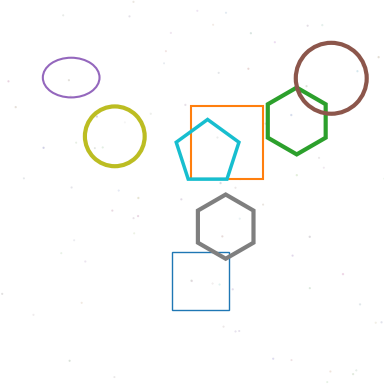[{"shape": "square", "thickness": 1, "radius": 0.37, "center": [0.52, 0.271]}, {"shape": "square", "thickness": 1.5, "radius": 0.47, "center": [0.59, 0.63]}, {"shape": "hexagon", "thickness": 3, "radius": 0.43, "center": [0.771, 0.686]}, {"shape": "oval", "thickness": 1.5, "radius": 0.37, "center": [0.185, 0.799]}, {"shape": "circle", "thickness": 3, "radius": 0.46, "center": [0.86, 0.797]}, {"shape": "hexagon", "thickness": 3, "radius": 0.42, "center": [0.586, 0.411]}, {"shape": "circle", "thickness": 3, "radius": 0.39, "center": [0.298, 0.646]}, {"shape": "pentagon", "thickness": 2.5, "radius": 0.43, "center": [0.539, 0.604]}]